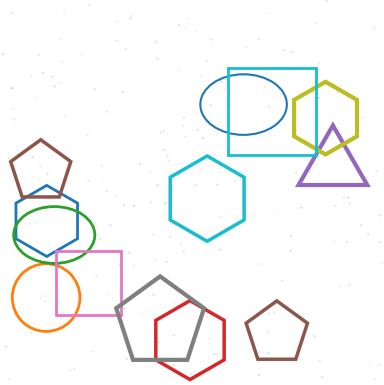[{"shape": "oval", "thickness": 1.5, "radius": 0.56, "center": [0.633, 0.728]}, {"shape": "hexagon", "thickness": 2, "radius": 0.46, "center": [0.121, 0.426]}, {"shape": "circle", "thickness": 2, "radius": 0.44, "center": [0.12, 0.227]}, {"shape": "oval", "thickness": 2, "radius": 0.53, "center": [0.141, 0.39]}, {"shape": "hexagon", "thickness": 2.5, "radius": 0.51, "center": [0.493, 0.117]}, {"shape": "triangle", "thickness": 3, "radius": 0.52, "center": [0.865, 0.571]}, {"shape": "pentagon", "thickness": 2.5, "radius": 0.42, "center": [0.719, 0.135]}, {"shape": "pentagon", "thickness": 2.5, "radius": 0.41, "center": [0.106, 0.555]}, {"shape": "square", "thickness": 2, "radius": 0.42, "center": [0.23, 0.265]}, {"shape": "pentagon", "thickness": 3, "radius": 0.6, "center": [0.416, 0.162]}, {"shape": "hexagon", "thickness": 3, "radius": 0.47, "center": [0.846, 0.693]}, {"shape": "square", "thickness": 2, "radius": 0.57, "center": [0.706, 0.71]}, {"shape": "hexagon", "thickness": 2.5, "radius": 0.55, "center": [0.538, 0.484]}]